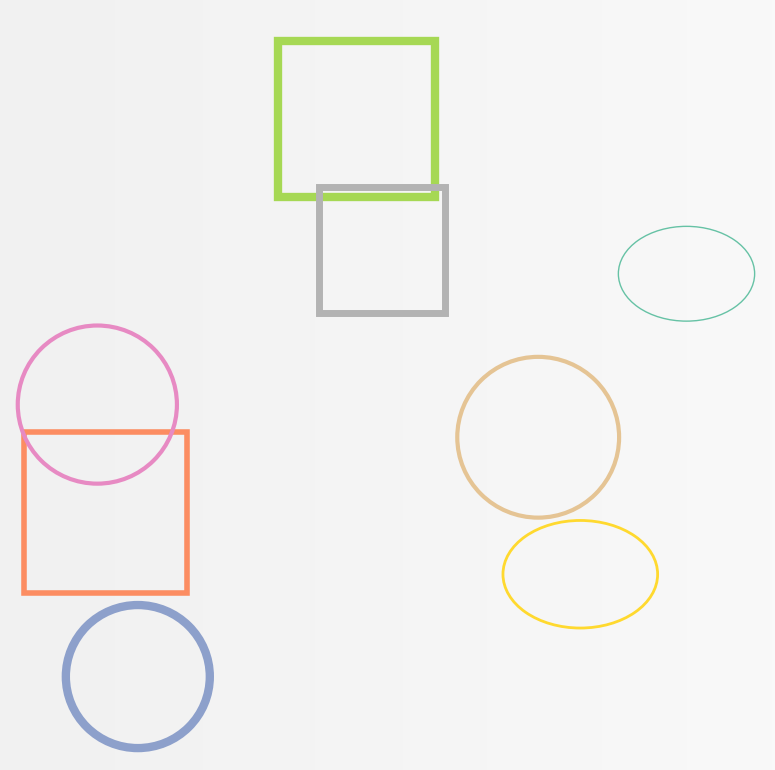[{"shape": "oval", "thickness": 0.5, "radius": 0.44, "center": [0.886, 0.644]}, {"shape": "square", "thickness": 2, "radius": 0.52, "center": [0.136, 0.334]}, {"shape": "circle", "thickness": 3, "radius": 0.46, "center": [0.178, 0.121]}, {"shape": "circle", "thickness": 1.5, "radius": 0.51, "center": [0.126, 0.475]}, {"shape": "square", "thickness": 3, "radius": 0.5, "center": [0.46, 0.845]}, {"shape": "oval", "thickness": 1, "radius": 0.5, "center": [0.749, 0.254]}, {"shape": "circle", "thickness": 1.5, "radius": 0.52, "center": [0.694, 0.432]}, {"shape": "square", "thickness": 2.5, "radius": 0.41, "center": [0.493, 0.675]}]